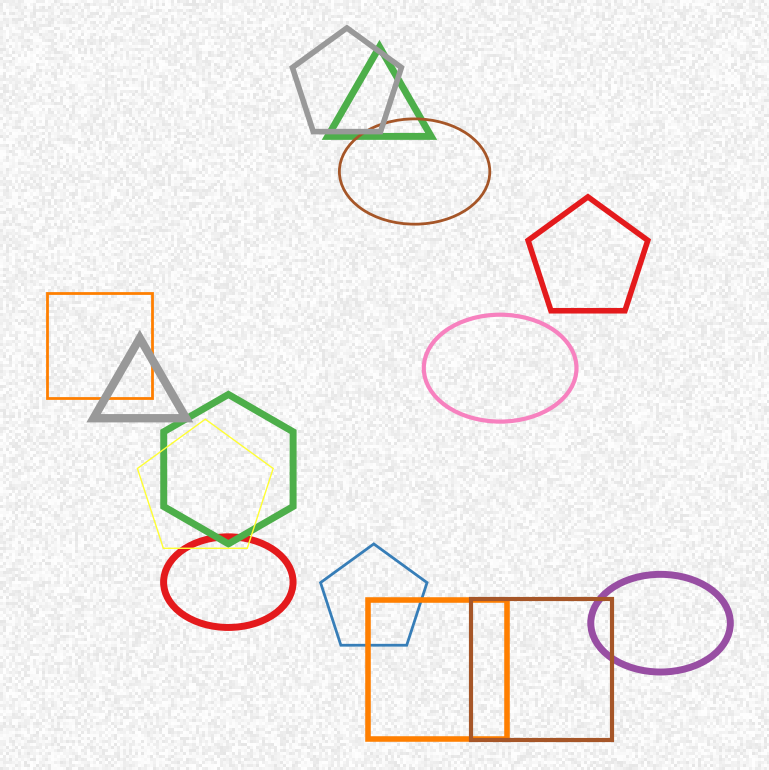[{"shape": "oval", "thickness": 2.5, "radius": 0.42, "center": [0.297, 0.244]}, {"shape": "pentagon", "thickness": 2, "radius": 0.41, "center": [0.764, 0.663]}, {"shape": "pentagon", "thickness": 1, "radius": 0.36, "center": [0.485, 0.221]}, {"shape": "hexagon", "thickness": 2.5, "radius": 0.49, "center": [0.297, 0.391]}, {"shape": "triangle", "thickness": 2.5, "radius": 0.39, "center": [0.493, 0.862]}, {"shape": "oval", "thickness": 2.5, "radius": 0.45, "center": [0.858, 0.191]}, {"shape": "square", "thickness": 2, "radius": 0.45, "center": [0.568, 0.13]}, {"shape": "square", "thickness": 1, "radius": 0.34, "center": [0.129, 0.551]}, {"shape": "pentagon", "thickness": 0.5, "radius": 0.46, "center": [0.267, 0.363]}, {"shape": "oval", "thickness": 1, "radius": 0.49, "center": [0.538, 0.777]}, {"shape": "square", "thickness": 1.5, "radius": 0.46, "center": [0.703, 0.131]}, {"shape": "oval", "thickness": 1.5, "radius": 0.5, "center": [0.65, 0.522]}, {"shape": "triangle", "thickness": 3, "radius": 0.35, "center": [0.182, 0.492]}, {"shape": "pentagon", "thickness": 2, "radius": 0.37, "center": [0.451, 0.889]}]